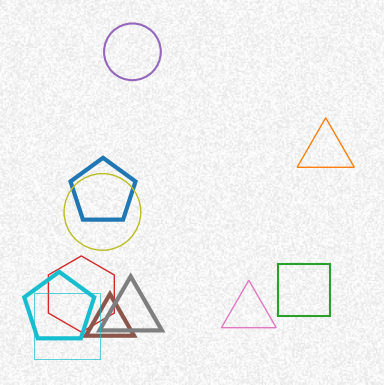[{"shape": "pentagon", "thickness": 3, "radius": 0.44, "center": [0.268, 0.501]}, {"shape": "triangle", "thickness": 1, "radius": 0.43, "center": [0.846, 0.608]}, {"shape": "square", "thickness": 1.5, "radius": 0.34, "center": [0.79, 0.247]}, {"shape": "hexagon", "thickness": 1, "radius": 0.49, "center": [0.211, 0.236]}, {"shape": "circle", "thickness": 1.5, "radius": 0.37, "center": [0.344, 0.865]}, {"shape": "triangle", "thickness": 3, "radius": 0.36, "center": [0.286, 0.164]}, {"shape": "triangle", "thickness": 1, "radius": 0.41, "center": [0.646, 0.19]}, {"shape": "triangle", "thickness": 3, "radius": 0.47, "center": [0.339, 0.189]}, {"shape": "circle", "thickness": 1, "radius": 0.5, "center": [0.266, 0.45]}, {"shape": "square", "thickness": 0.5, "radius": 0.43, "center": [0.175, 0.153]}, {"shape": "pentagon", "thickness": 3, "radius": 0.48, "center": [0.154, 0.198]}]